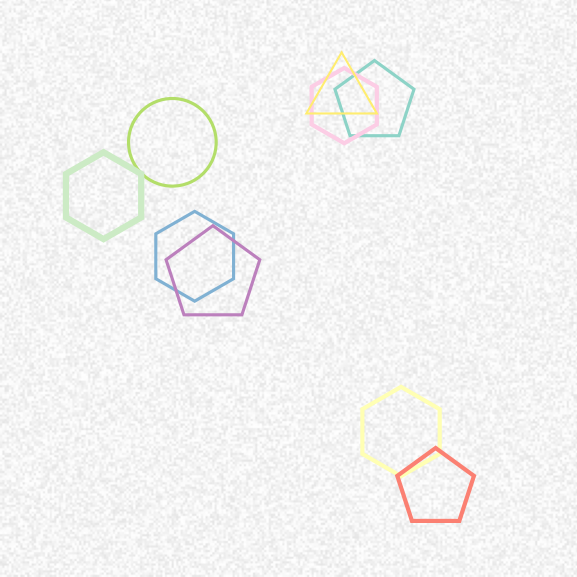[{"shape": "pentagon", "thickness": 1.5, "radius": 0.36, "center": [0.648, 0.822]}, {"shape": "hexagon", "thickness": 2, "radius": 0.39, "center": [0.694, 0.252]}, {"shape": "pentagon", "thickness": 2, "radius": 0.35, "center": [0.754, 0.154]}, {"shape": "hexagon", "thickness": 1.5, "radius": 0.39, "center": [0.337, 0.555]}, {"shape": "circle", "thickness": 1.5, "radius": 0.38, "center": [0.298, 0.753]}, {"shape": "hexagon", "thickness": 2, "radius": 0.33, "center": [0.596, 0.816]}, {"shape": "pentagon", "thickness": 1.5, "radius": 0.43, "center": [0.369, 0.523]}, {"shape": "hexagon", "thickness": 3, "radius": 0.38, "center": [0.179, 0.66]}, {"shape": "triangle", "thickness": 1, "radius": 0.35, "center": [0.592, 0.838]}]